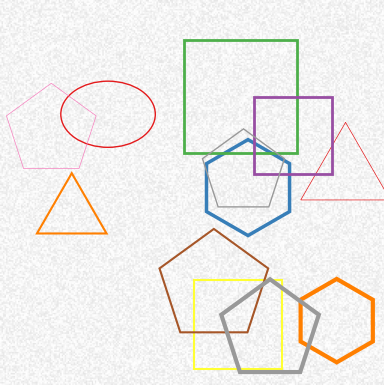[{"shape": "triangle", "thickness": 0.5, "radius": 0.67, "center": [0.898, 0.548]}, {"shape": "oval", "thickness": 1, "radius": 0.61, "center": [0.281, 0.703]}, {"shape": "hexagon", "thickness": 2.5, "radius": 0.62, "center": [0.644, 0.513]}, {"shape": "square", "thickness": 2, "radius": 0.74, "center": [0.624, 0.749]}, {"shape": "square", "thickness": 2, "radius": 0.5, "center": [0.761, 0.648]}, {"shape": "hexagon", "thickness": 3, "radius": 0.54, "center": [0.875, 0.167]}, {"shape": "triangle", "thickness": 1.5, "radius": 0.52, "center": [0.186, 0.446]}, {"shape": "square", "thickness": 1.5, "radius": 0.57, "center": [0.618, 0.157]}, {"shape": "pentagon", "thickness": 1.5, "radius": 0.74, "center": [0.555, 0.257]}, {"shape": "pentagon", "thickness": 0.5, "radius": 0.61, "center": [0.133, 0.661]}, {"shape": "pentagon", "thickness": 1, "radius": 0.56, "center": [0.632, 0.553]}, {"shape": "pentagon", "thickness": 3, "radius": 0.67, "center": [0.701, 0.141]}]